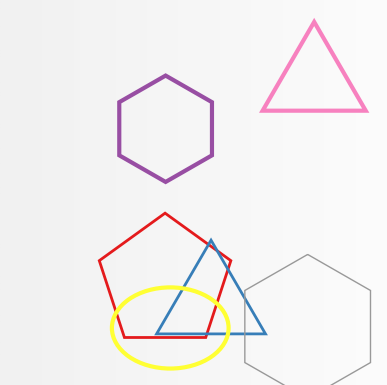[{"shape": "pentagon", "thickness": 2, "radius": 0.89, "center": [0.426, 0.268]}, {"shape": "triangle", "thickness": 2, "radius": 0.81, "center": [0.545, 0.214]}, {"shape": "hexagon", "thickness": 3, "radius": 0.69, "center": [0.427, 0.666]}, {"shape": "oval", "thickness": 3, "radius": 0.75, "center": [0.439, 0.148]}, {"shape": "triangle", "thickness": 3, "radius": 0.77, "center": [0.811, 0.789]}, {"shape": "hexagon", "thickness": 1, "radius": 0.94, "center": [0.794, 0.152]}]